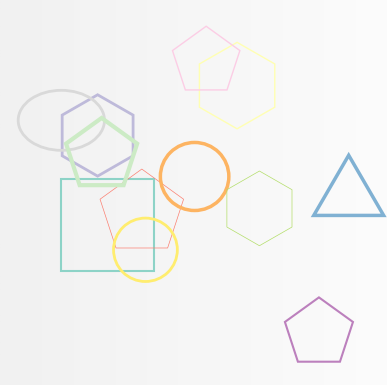[{"shape": "square", "thickness": 1.5, "radius": 0.6, "center": [0.278, 0.415]}, {"shape": "hexagon", "thickness": 1, "radius": 0.56, "center": [0.612, 0.778]}, {"shape": "hexagon", "thickness": 2, "radius": 0.53, "center": [0.252, 0.648]}, {"shape": "pentagon", "thickness": 0.5, "radius": 0.57, "center": [0.366, 0.448]}, {"shape": "triangle", "thickness": 2.5, "radius": 0.52, "center": [0.9, 0.493]}, {"shape": "circle", "thickness": 2.5, "radius": 0.44, "center": [0.502, 0.542]}, {"shape": "hexagon", "thickness": 0.5, "radius": 0.49, "center": [0.67, 0.459]}, {"shape": "pentagon", "thickness": 1, "radius": 0.46, "center": [0.532, 0.84]}, {"shape": "oval", "thickness": 2, "radius": 0.56, "center": [0.158, 0.687]}, {"shape": "pentagon", "thickness": 1.5, "radius": 0.46, "center": [0.823, 0.135]}, {"shape": "pentagon", "thickness": 3, "radius": 0.48, "center": [0.262, 0.597]}, {"shape": "circle", "thickness": 2, "radius": 0.41, "center": [0.375, 0.351]}]